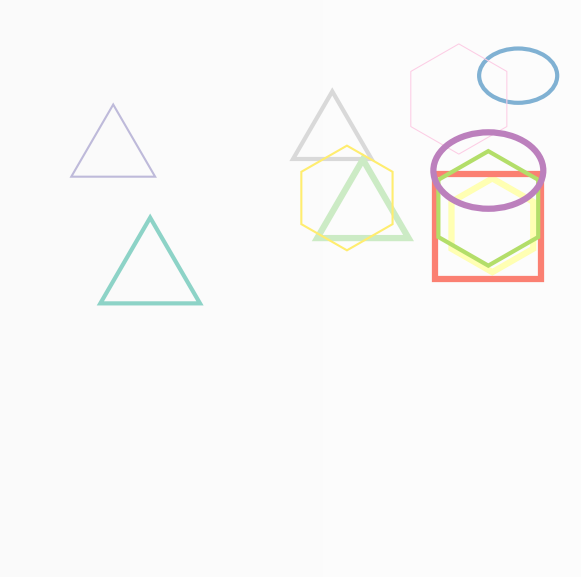[{"shape": "triangle", "thickness": 2, "radius": 0.49, "center": [0.258, 0.523]}, {"shape": "hexagon", "thickness": 3, "radius": 0.41, "center": [0.847, 0.609]}, {"shape": "triangle", "thickness": 1, "radius": 0.42, "center": [0.195, 0.735]}, {"shape": "square", "thickness": 3, "radius": 0.45, "center": [0.84, 0.607]}, {"shape": "oval", "thickness": 2, "radius": 0.34, "center": [0.891, 0.868]}, {"shape": "hexagon", "thickness": 2, "radius": 0.5, "center": [0.84, 0.638]}, {"shape": "hexagon", "thickness": 0.5, "radius": 0.48, "center": [0.789, 0.828]}, {"shape": "triangle", "thickness": 2, "radius": 0.39, "center": [0.572, 0.763]}, {"shape": "oval", "thickness": 3, "radius": 0.47, "center": [0.84, 0.704]}, {"shape": "triangle", "thickness": 3, "radius": 0.45, "center": [0.624, 0.632]}, {"shape": "hexagon", "thickness": 1, "radius": 0.45, "center": [0.597, 0.656]}]